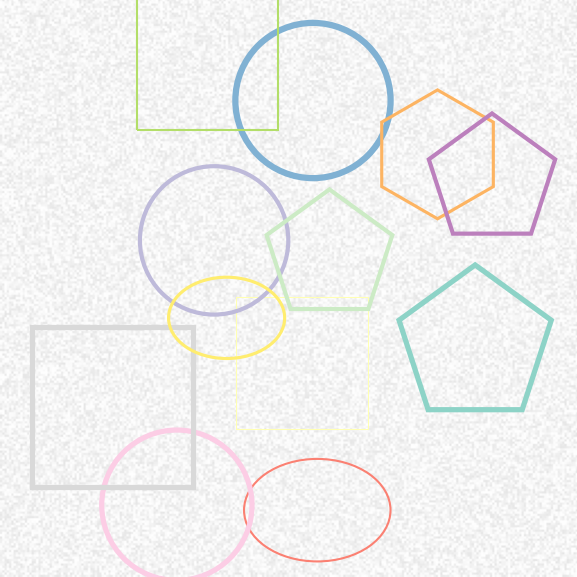[{"shape": "pentagon", "thickness": 2.5, "radius": 0.69, "center": [0.823, 0.402]}, {"shape": "square", "thickness": 0.5, "radius": 0.57, "center": [0.523, 0.37]}, {"shape": "circle", "thickness": 2, "radius": 0.64, "center": [0.371, 0.583]}, {"shape": "oval", "thickness": 1, "radius": 0.63, "center": [0.549, 0.116]}, {"shape": "circle", "thickness": 3, "radius": 0.67, "center": [0.542, 0.825]}, {"shape": "hexagon", "thickness": 1.5, "radius": 0.56, "center": [0.758, 0.732]}, {"shape": "square", "thickness": 1, "radius": 0.61, "center": [0.36, 0.897]}, {"shape": "circle", "thickness": 2.5, "radius": 0.65, "center": [0.306, 0.124]}, {"shape": "square", "thickness": 2.5, "radius": 0.7, "center": [0.195, 0.295]}, {"shape": "pentagon", "thickness": 2, "radius": 0.58, "center": [0.852, 0.688]}, {"shape": "pentagon", "thickness": 2, "radius": 0.57, "center": [0.57, 0.557]}, {"shape": "oval", "thickness": 1.5, "radius": 0.5, "center": [0.392, 0.449]}]